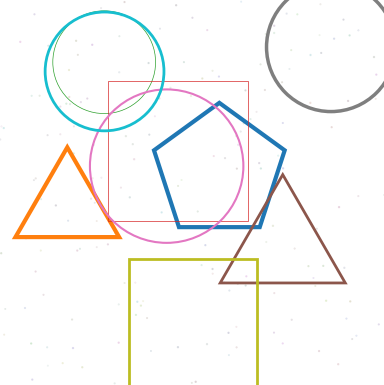[{"shape": "pentagon", "thickness": 3, "radius": 0.89, "center": [0.57, 0.554]}, {"shape": "triangle", "thickness": 3, "radius": 0.78, "center": [0.175, 0.462]}, {"shape": "circle", "thickness": 0.5, "radius": 0.67, "center": [0.271, 0.838]}, {"shape": "square", "thickness": 0.5, "radius": 0.91, "center": [0.462, 0.607]}, {"shape": "triangle", "thickness": 2, "radius": 0.94, "center": [0.734, 0.359]}, {"shape": "circle", "thickness": 1.5, "radius": 1.0, "center": [0.433, 0.568]}, {"shape": "circle", "thickness": 2.5, "radius": 0.84, "center": [0.86, 0.878]}, {"shape": "square", "thickness": 2, "radius": 0.83, "center": [0.502, 0.162]}, {"shape": "circle", "thickness": 2, "radius": 0.77, "center": [0.272, 0.814]}]